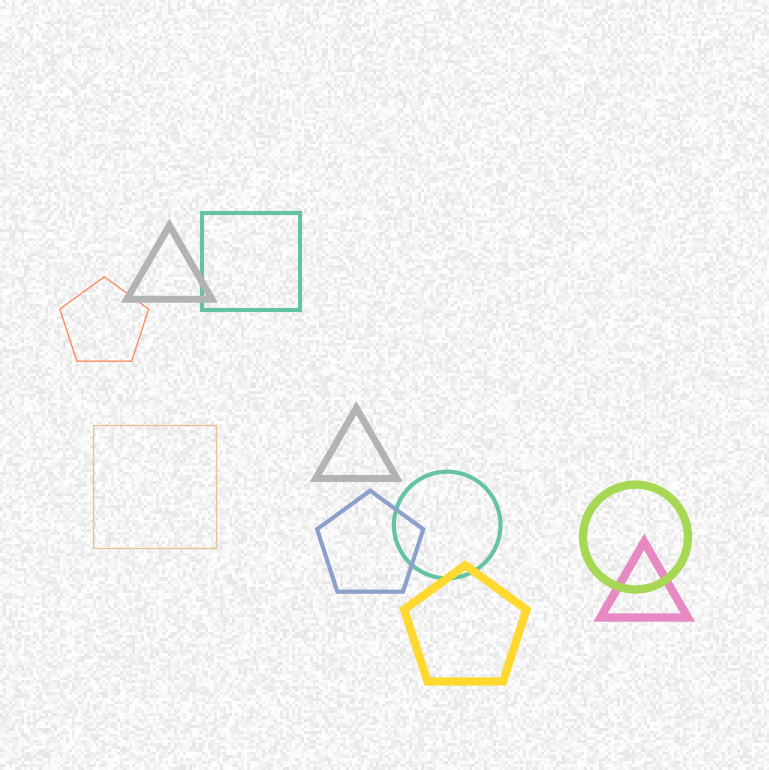[{"shape": "circle", "thickness": 1.5, "radius": 0.35, "center": [0.581, 0.318]}, {"shape": "square", "thickness": 1.5, "radius": 0.32, "center": [0.326, 0.66]}, {"shape": "pentagon", "thickness": 0.5, "radius": 0.3, "center": [0.135, 0.58]}, {"shape": "pentagon", "thickness": 1.5, "radius": 0.36, "center": [0.481, 0.29]}, {"shape": "triangle", "thickness": 3, "radius": 0.33, "center": [0.837, 0.231]}, {"shape": "circle", "thickness": 3, "radius": 0.34, "center": [0.825, 0.303]}, {"shape": "pentagon", "thickness": 3, "radius": 0.42, "center": [0.604, 0.183]}, {"shape": "square", "thickness": 0.5, "radius": 0.4, "center": [0.201, 0.368]}, {"shape": "triangle", "thickness": 2.5, "radius": 0.3, "center": [0.463, 0.409]}, {"shape": "triangle", "thickness": 2.5, "radius": 0.32, "center": [0.22, 0.643]}]